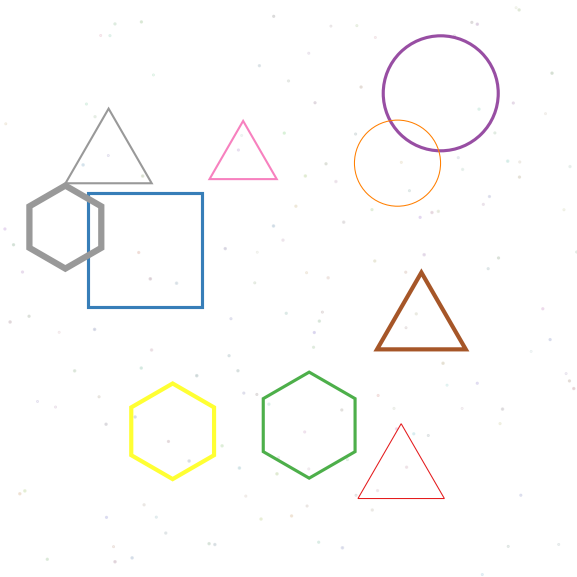[{"shape": "triangle", "thickness": 0.5, "radius": 0.43, "center": [0.695, 0.179]}, {"shape": "square", "thickness": 1.5, "radius": 0.49, "center": [0.252, 0.567]}, {"shape": "hexagon", "thickness": 1.5, "radius": 0.46, "center": [0.535, 0.263]}, {"shape": "circle", "thickness": 1.5, "radius": 0.5, "center": [0.763, 0.838]}, {"shape": "circle", "thickness": 0.5, "radius": 0.37, "center": [0.688, 0.717]}, {"shape": "hexagon", "thickness": 2, "radius": 0.41, "center": [0.299, 0.252]}, {"shape": "triangle", "thickness": 2, "radius": 0.44, "center": [0.73, 0.439]}, {"shape": "triangle", "thickness": 1, "radius": 0.34, "center": [0.421, 0.723]}, {"shape": "hexagon", "thickness": 3, "radius": 0.36, "center": [0.113, 0.606]}, {"shape": "triangle", "thickness": 1, "radius": 0.43, "center": [0.188, 0.725]}]